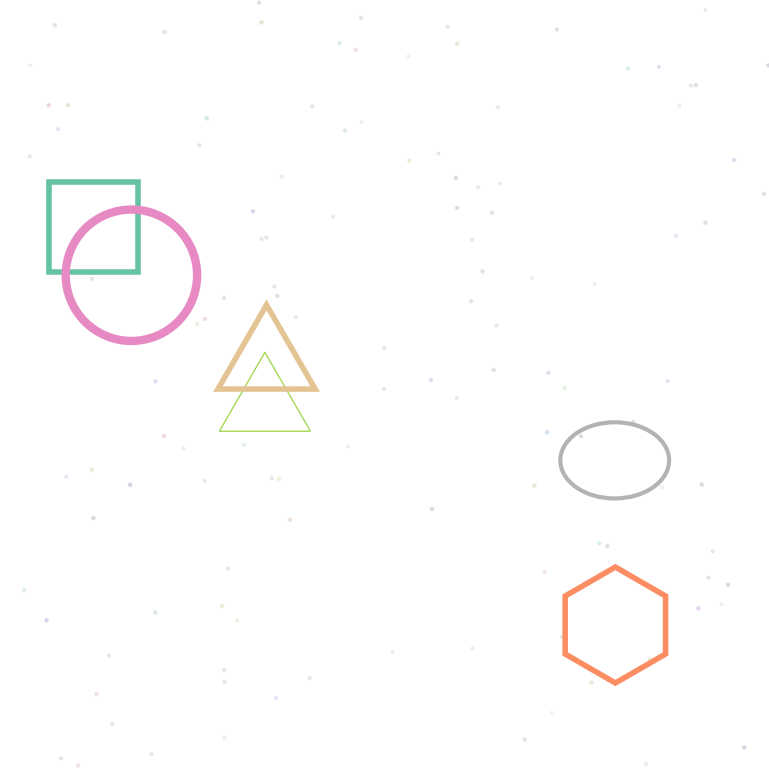[{"shape": "square", "thickness": 2, "radius": 0.29, "center": [0.121, 0.705]}, {"shape": "hexagon", "thickness": 2, "radius": 0.38, "center": [0.799, 0.188]}, {"shape": "circle", "thickness": 3, "radius": 0.43, "center": [0.171, 0.643]}, {"shape": "triangle", "thickness": 0.5, "radius": 0.34, "center": [0.344, 0.474]}, {"shape": "triangle", "thickness": 2, "radius": 0.36, "center": [0.346, 0.531]}, {"shape": "oval", "thickness": 1.5, "radius": 0.35, "center": [0.798, 0.402]}]